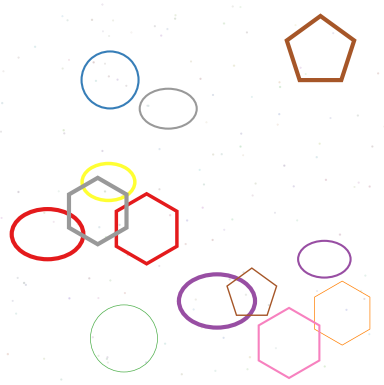[{"shape": "oval", "thickness": 3, "radius": 0.47, "center": [0.123, 0.392]}, {"shape": "hexagon", "thickness": 2.5, "radius": 0.45, "center": [0.381, 0.406]}, {"shape": "circle", "thickness": 1.5, "radius": 0.37, "center": [0.286, 0.792]}, {"shape": "circle", "thickness": 0.5, "radius": 0.44, "center": [0.322, 0.121]}, {"shape": "oval", "thickness": 1.5, "radius": 0.34, "center": [0.842, 0.327]}, {"shape": "oval", "thickness": 3, "radius": 0.49, "center": [0.564, 0.218]}, {"shape": "hexagon", "thickness": 0.5, "radius": 0.42, "center": [0.889, 0.187]}, {"shape": "oval", "thickness": 2.5, "radius": 0.34, "center": [0.282, 0.527]}, {"shape": "pentagon", "thickness": 3, "radius": 0.46, "center": [0.832, 0.866]}, {"shape": "pentagon", "thickness": 1, "radius": 0.34, "center": [0.654, 0.236]}, {"shape": "hexagon", "thickness": 1.5, "radius": 0.46, "center": [0.751, 0.109]}, {"shape": "oval", "thickness": 1.5, "radius": 0.37, "center": [0.437, 0.718]}, {"shape": "hexagon", "thickness": 3, "radius": 0.43, "center": [0.254, 0.452]}]